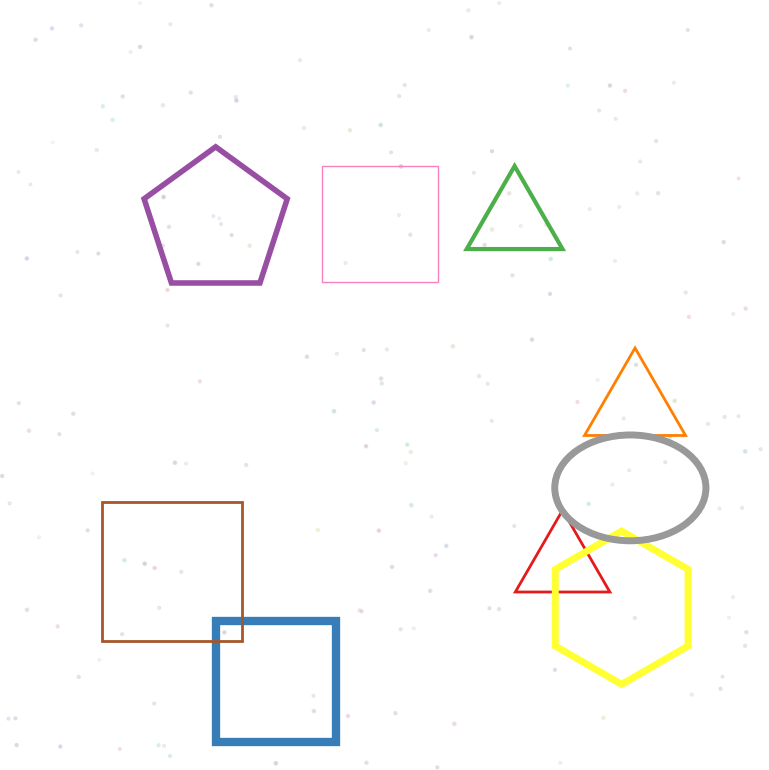[{"shape": "triangle", "thickness": 1, "radius": 0.35, "center": [0.731, 0.267]}, {"shape": "square", "thickness": 3, "radius": 0.39, "center": [0.359, 0.115]}, {"shape": "triangle", "thickness": 1.5, "radius": 0.36, "center": [0.668, 0.712]}, {"shape": "pentagon", "thickness": 2, "radius": 0.49, "center": [0.28, 0.712]}, {"shape": "triangle", "thickness": 1, "radius": 0.38, "center": [0.825, 0.472]}, {"shape": "hexagon", "thickness": 2.5, "radius": 0.5, "center": [0.807, 0.211]}, {"shape": "square", "thickness": 1, "radius": 0.45, "center": [0.223, 0.258]}, {"shape": "square", "thickness": 0.5, "radius": 0.38, "center": [0.494, 0.709]}, {"shape": "oval", "thickness": 2.5, "radius": 0.49, "center": [0.819, 0.366]}]